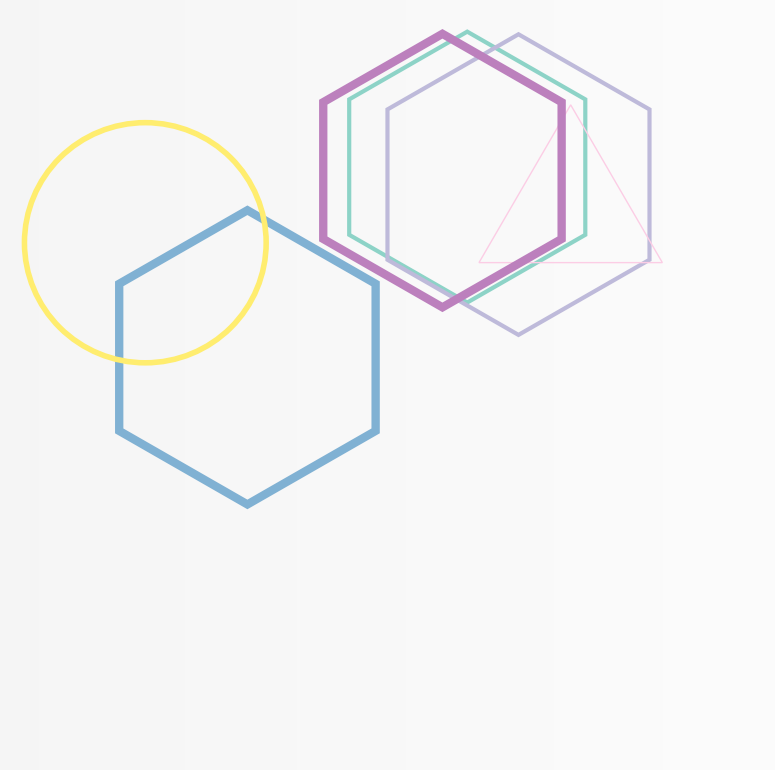[{"shape": "hexagon", "thickness": 1.5, "radius": 0.88, "center": [0.603, 0.783]}, {"shape": "hexagon", "thickness": 1.5, "radius": 0.98, "center": [0.669, 0.76]}, {"shape": "hexagon", "thickness": 3, "radius": 0.96, "center": [0.319, 0.536]}, {"shape": "triangle", "thickness": 0.5, "radius": 0.68, "center": [0.736, 0.727]}, {"shape": "hexagon", "thickness": 3, "radius": 0.89, "center": [0.571, 0.778]}, {"shape": "circle", "thickness": 2, "radius": 0.78, "center": [0.187, 0.685]}]